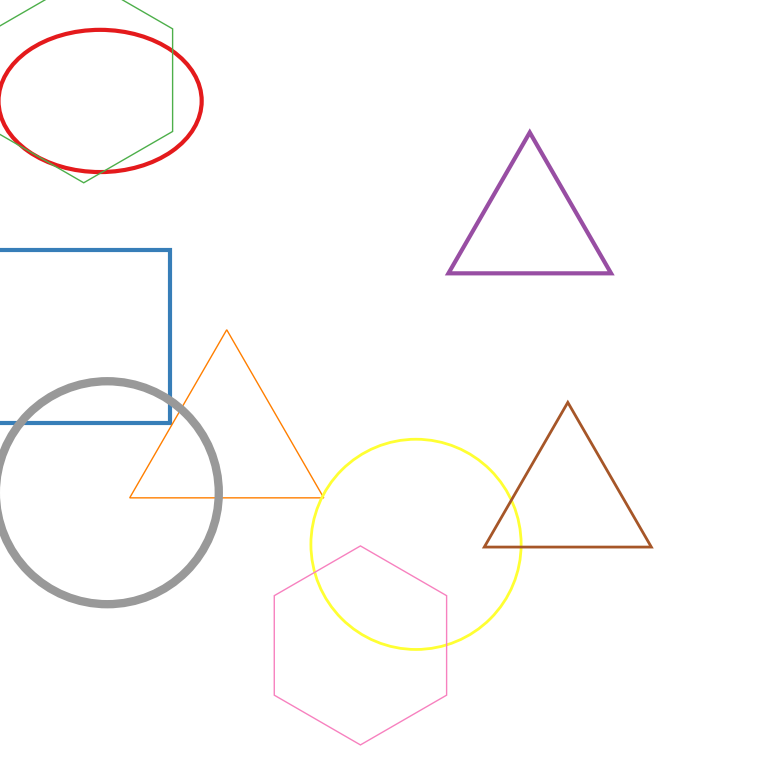[{"shape": "oval", "thickness": 1.5, "radius": 0.66, "center": [0.13, 0.869]}, {"shape": "square", "thickness": 1.5, "radius": 0.56, "center": [0.108, 0.563]}, {"shape": "hexagon", "thickness": 0.5, "radius": 0.67, "center": [0.109, 0.896]}, {"shape": "triangle", "thickness": 1.5, "radius": 0.61, "center": [0.688, 0.706]}, {"shape": "triangle", "thickness": 0.5, "radius": 0.73, "center": [0.294, 0.426]}, {"shape": "circle", "thickness": 1, "radius": 0.68, "center": [0.54, 0.293]}, {"shape": "triangle", "thickness": 1, "radius": 0.63, "center": [0.737, 0.352]}, {"shape": "hexagon", "thickness": 0.5, "radius": 0.65, "center": [0.468, 0.162]}, {"shape": "circle", "thickness": 3, "radius": 0.72, "center": [0.139, 0.36]}]